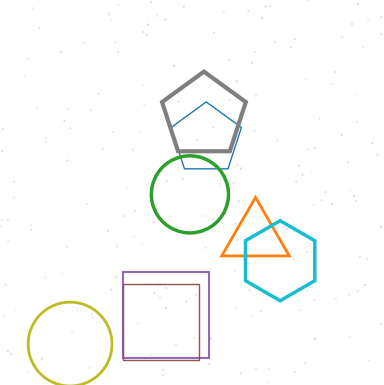[{"shape": "pentagon", "thickness": 1, "radius": 0.48, "center": [0.536, 0.639]}, {"shape": "triangle", "thickness": 2, "radius": 0.51, "center": [0.664, 0.386]}, {"shape": "circle", "thickness": 2.5, "radius": 0.5, "center": [0.493, 0.495]}, {"shape": "square", "thickness": 1.5, "radius": 0.56, "center": [0.431, 0.182]}, {"shape": "square", "thickness": 1, "radius": 0.49, "center": [0.417, 0.164]}, {"shape": "pentagon", "thickness": 3, "radius": 0.57, "center": [0.53, 0.7]}, {"shape": "circle", "thickness": 2, "radius": 0.54, "center": [0.182, 0.106]}, {"shape": "hexagon", "thickness": 2.5, "radius": 0.52, "center": [0.728, 0.323]}]